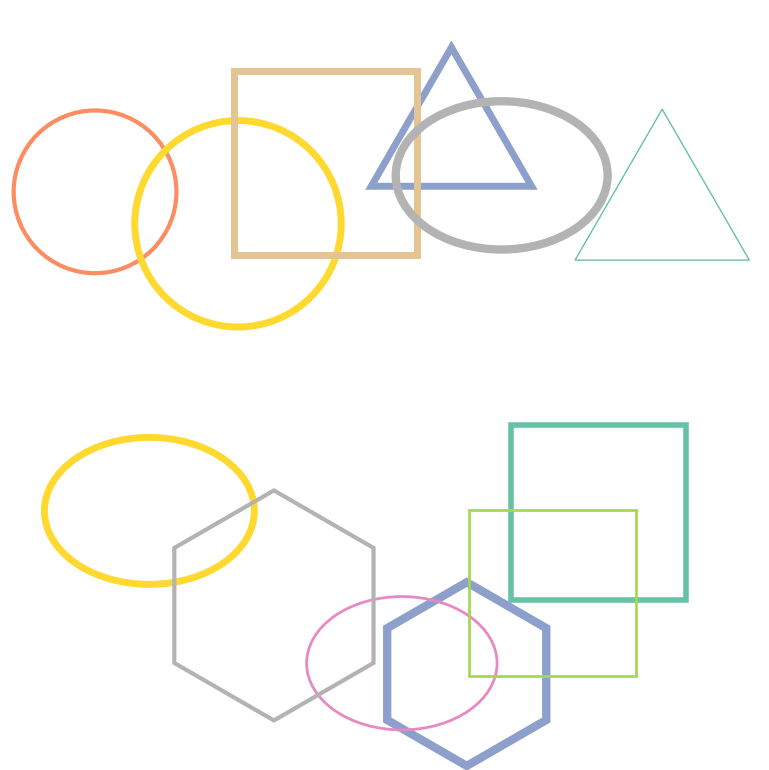[{"shape": "triangle", "thickness": 0.5, "radius": 0.65, "center": [0.86, 0.728]}, {"shape": "square", "thickness": 2, "radius": 0.57, "center": [0.778, 0.335]}, {"shape": "circle", "thickness": 1.5, "radius": 0.53, "center": [0.123, 0.751]}, {"shape": "triangle", "thickness": 2.5, "radius": 0.6, "center": [0.586, 0.818]}, {"shape": "hexagon", "thickness": 3, "radius": 0.6, "center": [0.606, 0.125]}, {"shape": "oval", "thickness": 1, "radius": 0.62, "center": [0.522, 0.139]}, {"shape": "square", "thickness": 1, "radius": 0.54, "center": [0.718, 0.23]}, {"shape": "circle", "thickness": 2.5, "radius": 0.67, "center": [0.309, 0.709]}, {"shape": "oval", "thickness": 2.5, "radius": 0.68, "center": [0.194, 0.337]}, {"shape": "square", "thickness": 2.5, "radius": 0.59, "center": [0.423, 0.788]}, {"shape": "hexagon", "thickness": 1.5, "radius": 0.75, "center": [0.356, 0.214]}, {"shape": "oval", "thickness": 3, "radius": 0.69, "center": [0.652, 0.772]}]